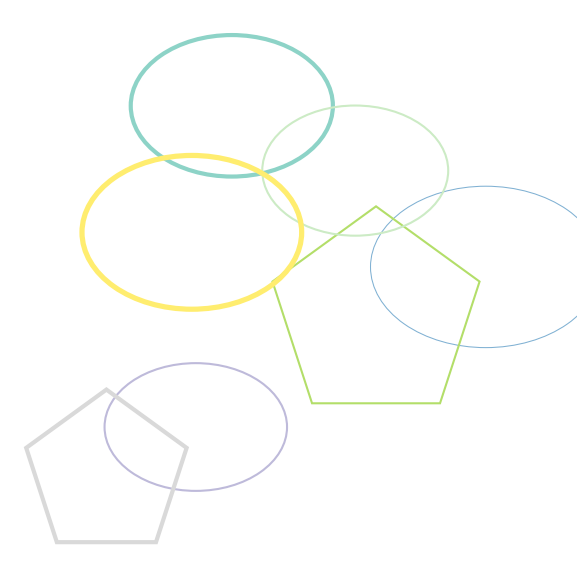[{"shape": "oval", "thickness": 2, "radius": 0.88, "center": [0.401, 0.816]}, {"shape": "oval", "thickness": 1, "radius": 0.79, "center": [0.339, 0.26]}, {"shape": "oval", "thickness": 0.5, "radius": 1.0, "center": [0.841, 0.537]}, {"shape": "pentagon", "thickness": 1, "radius": 0.94, "center": [0.651, 0.453]}, {"shape": "pentagon", "thickness": 2, "radius": 0.73, "center": [0.184, 0.178]}, {"shape": "oval", "thickness": 1, "radius": 0.8, "center": [0.615, 0.704]}, {"shape": "oval", "thickness": 2.5, "radius": 0.95, "center": [0.332, 0.597]}]